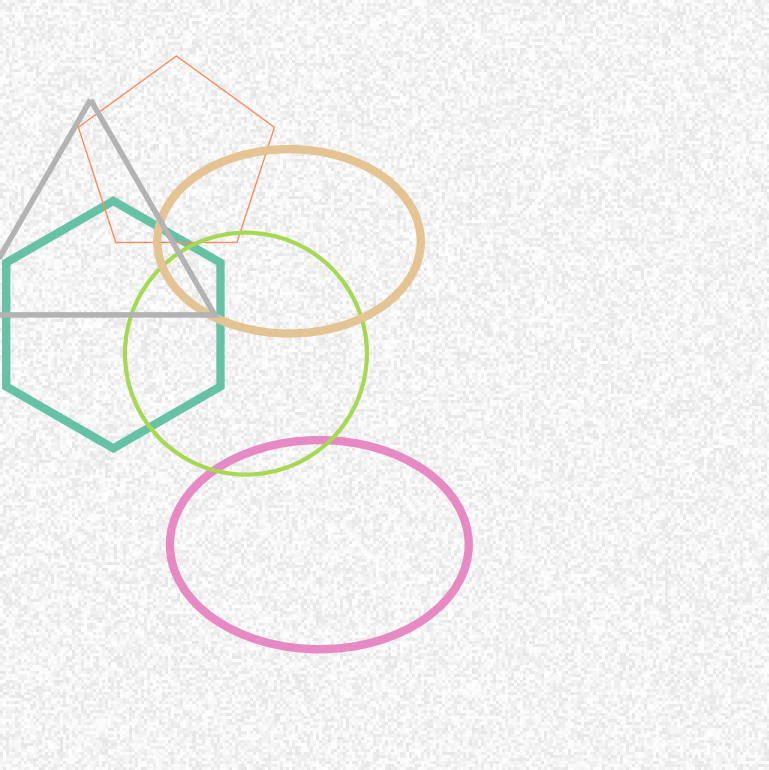[{"shape": "hexagon", "thickness": 3, "radius": 0.8, "center": [0.147, 0.578]}, {"shape": "pentagon", "thickness": 0.5, "radius": 0.67, "center": [0.229, 0.793]}, {"shape": "oval", "thickness": 3, "radius": 0.97, "center": [0.415, 0.293]}, {"shape": "circle", "thickness": 1.5, "radius": 0.79, "center": [0.319, 0.541]}, {"shape": "oval", "thickness": 3, "radius": 0.86, "center": [0.375, 0.687]}, {"shape": "triangle", "thickness": 2, "radius": 0.93, "center": [0.118, 0.684]}]